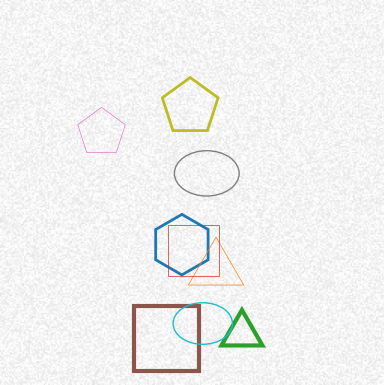[{"shape": "hexagon", "thickness": 2, "radius": 0.39, "center": [0.472, 0.365]}, {"shape": "triangle", "thickness": 0.5, "radius": 0.42, "center": [0.561, 0.301]}, {"shape": "triangle", "thickness": 3, "radius": 0.31, "center": [0.628, 0.133]}, {"shape": "square", "thickness": 0.5, "radius": 0.33, "center": [0.503, 0.35]}, {"shape": "square", "thickness": 3, "radius": 0.43, "center": [0.432, 0.121]}, {"shape": "pentagon", "thickness": 0.5, "radius": 0.32, "center": [0.264, 0.656]}, {"shape": "oval", "thickness": 1, "radius": 0.42, "center": [0.537, 0.55]}, {"shape": "pentagon", "thickness": 2, "radius": 0.38, "center": [0.494, 0.722]}, {"shape": "oval", "thickness": 1, "radius": 0.39, "center": [0.527, 0.16]}]